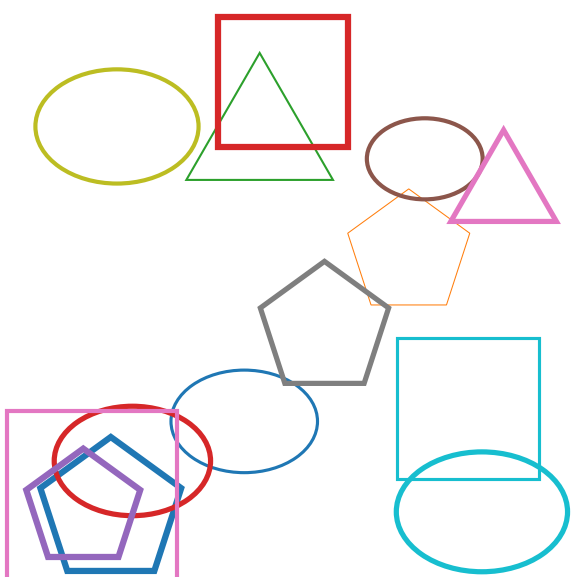[{"shape": "pentagon", "thickness": 3, "radius": 0.64, "center": [0.192, 0.114]}, {"shape": "oval", "thickness": 1.5, "radius": 0.63, "center": [0.423, 0.269]}, {"shape": "pentagon", "thickness": 0.5, "radius": 0.56, "center": [0.708, 0.561]}, {"shape": "triangle", "thickness": 1, "radius": 0.73, "center": [0.45, 0.761]}, {"shape": "oval", "thickness": 2.5, "radius": 0.68, "center": [0.229, 0.201]}, {"shape": "square", "thickness": 3, "radius": 0.56, "center": [0.49, 0.857]}, {"shape": "pentagon", "thickness": 3, "radius": 0.52, "center": [0.144, 0.119]}, {"shape": "oval", "thickness": 2, "radius": 0.5, "center": [0.736, 0.724]}, {"shape": "triangle", "thickness": 2.5, "radius": 0.53, "center": [0.872, 0.668]}, {"shape": "square", "thickness": 2, "radius": 0.74, "center": [0.16, 0.139]}, {"shape": "pentagon", "thickness": 2.5, "radius": 0.58, "center": [0.562, 0.43]}, {"shape": "oval", "thickness": 2, "radius": 0.71, "center": [0.203, 0.78]}, {"shape": "oval", "thickness": 2.5, "radius": 0.74, "center": [0.835, 0.113]}, {"shape": "square", "thickness": 1.5, "radius": 0.61, "center": [0.811, 0.291]}]